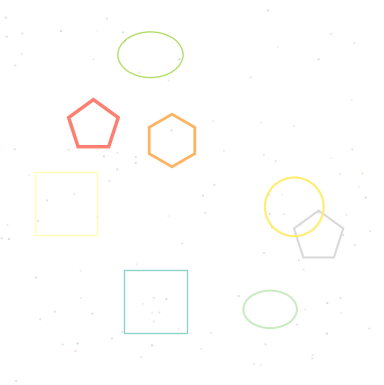[{"shape": "square", "thickness": 1, "radius": 0.41, "center": [0.404, 0.216]}, {"shape": "square", "thickness": 1, "radius": 0.41, "center": [0.171, 0.471]}, {"shape": "pentagon", "thickness": 2.5, "radius": 0.34, "center": [0.243, 0.674]}, {"shape": "hexagon", "thickness": 2, "radius": 0.34, "center": [0.447, 0.635]}, {"shape": "oval", "thickness": 1, "radius": 0.42, "center": [0.391, 0.858]}, {"shape": "pentagon", "thickness": 1.5, "radius": 0.34, "center": [0.828, 0.386]}, {"shape": "oval", "thickness": 1.5, "radius": 0.35, "center": [0.702, 0.196]}, {"shape": "circle", "thickness": 1.5, "radius": 0.38, "center": [0.764, 0.463]}]